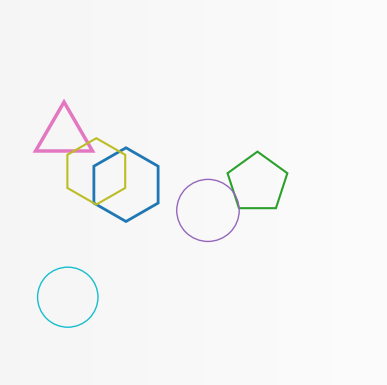[{"shape": "hexagon", "thickness": 2, "radius": 0.48, "center": [0.325, 0.52]}, {"shape": "pentagon", "thickness": 1.5, "radius": 0.41, "center": [0.664, 0.525]}, {"shape": "circle", "thickness": 1, "radius": 0.4, "center": [0.537, 0.453]}, {"shape": "triangle", "thickness": 2.5, "radius": 0.42, "center": [0.165, 0.65]}, {"shape": "hexagon", "thickness": 1.5, "radius": 0.43, "center": [0.249, 0.555]}, {"shape": "circle", "thickness": 1, "radius": 0.39, "center": [0.175, 0.228]}]